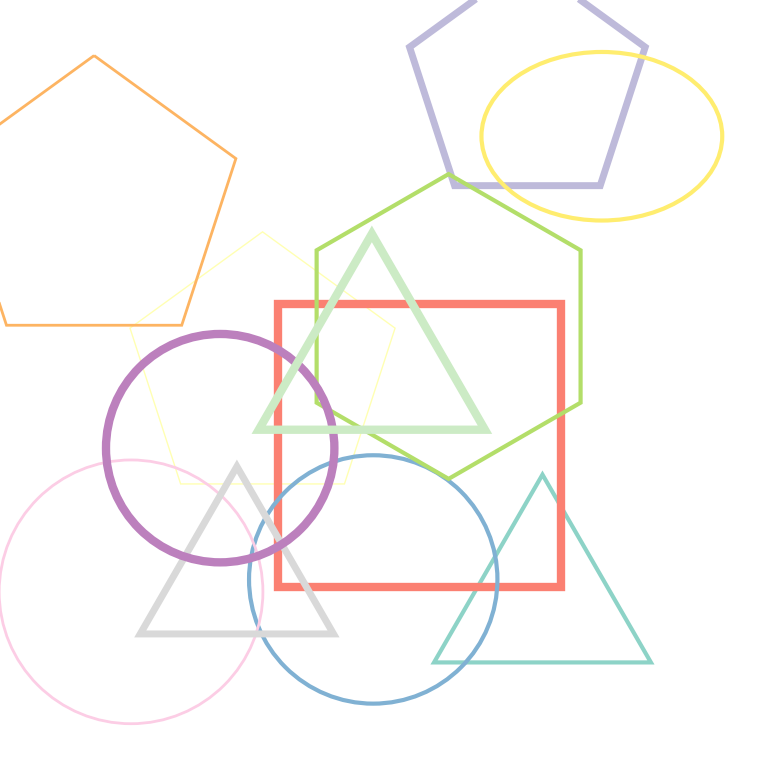[{"shape": "triangle", "thickness": 1.5, "radius": 0.81, "center": [0.705, 0.221]}, {"shape": "pentagon", "thickness": 0.5, "radius": 0.9, "center": [0.341, 0.518]}, {"shape": "pentagon", "thickness": 2.5, "radius": 0.8, "center": [0.685, 0.889]}, {"shape": "square", "thickness": 3, "radius": 0.92, "center": [0.545, 0.422]}, {"shape": "circle", "thickness": 1.5, "radius": 0.81, "center": [0.485, 0.247]}, {"shape": "pentagon", "thickness": 1, "radius": 0.97, "center": [0.122, 0.734]}, {"shape": "hexagon", "thickness": 1.5, "radius": 0.99, "center": [0.583, 0.576]}, {"shape": "circle", "thickness": 1, "radius": 0.86, "center": [0.17, 0.231]}, {"shape": "triangle", "thickness": 2.5, "radius": 0.72, "center": [0.308, 0.249]}, {"shape": "circle", "thickness": 3, "radius": 0.74, "center": [0.286, 0.418]}, {"shape": "triangle", "thickness": 3, "radius": 0.85, "center": [0.483, 0.527]}, {"shape": "oval", "thickness": 1.5, "radius": 0.78, "center": [0.782, 0.823]}]